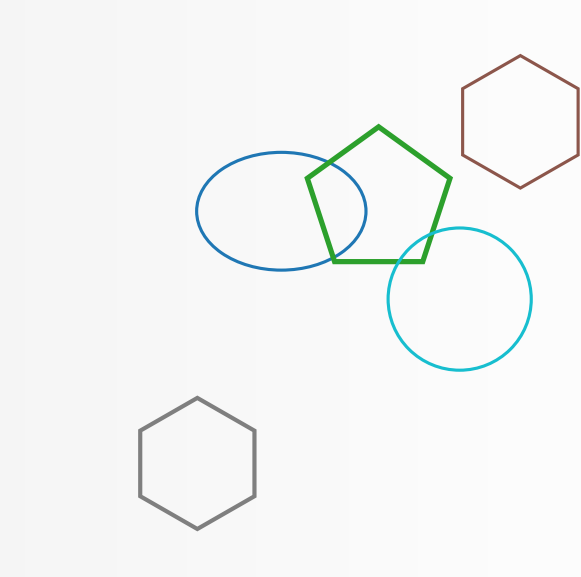[{"shape": "oval", "thickness": 1.5, "radius": 0.73, "center": [0.484, 0.633]}, {"shape": "pentagon", "thickness": 2.5, "radius": 0.65, "center": [0.651, 0.65]}, {"shape": "hexagon", "thickness": 1.5, "radius": 0.57, "center": [0.895, 0.788]}, {"shape": "hexagon", "thickness": 2, "radius": 0.57, "center": [0.34, 0.197]}, {"shape": "circle", "thickness": 1.5, "radius": 0.62, "center": [0.791, 0.481]}]